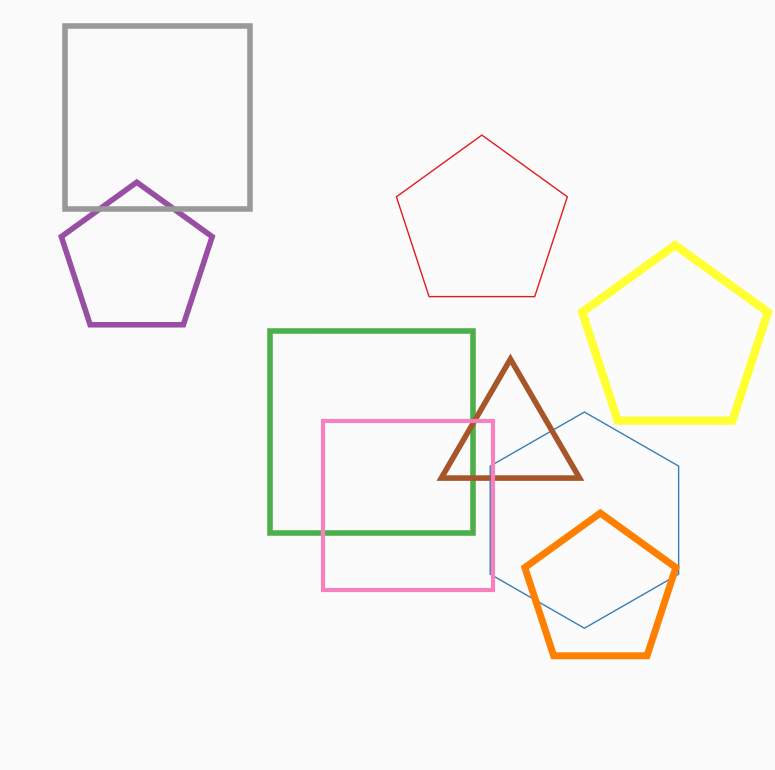[{"shape": "pentagon", "thickness": 0.5, "radius": 0.58, "center": [0.622, 0.709]}, {"shape": "hexagon", "thickness": 0.5, "radius": 0.7, "center": [0.754, 0.325]}, {"shape": "square", "thickness": 2, "radius": 0.65, "center": [0.479, 0.439]}, {"shape": "pentagon", "thickness": 2, "radius": 0.51, "center": [0.176, 0.661]}, {"shape": "pentagon", "thickness": 2.5, "radius": 0.51, "center": [0.775, 0.231]}, {"shape": "pentagon", "thickness": 3, "radius": 0.63, "center": [0.871, 0.556]}, {"shape": "triangle", "thickness": 2, "radius": 0.52, "center": [0.659, 0.431]}, {"shape": "square", "thickness": 1.5, "radius": 0.55, "center": [0.526, 0.343]}, {"shape": "square", "thickness": 2, "radius": 0.6, "center": [0.203, 0.847]}]